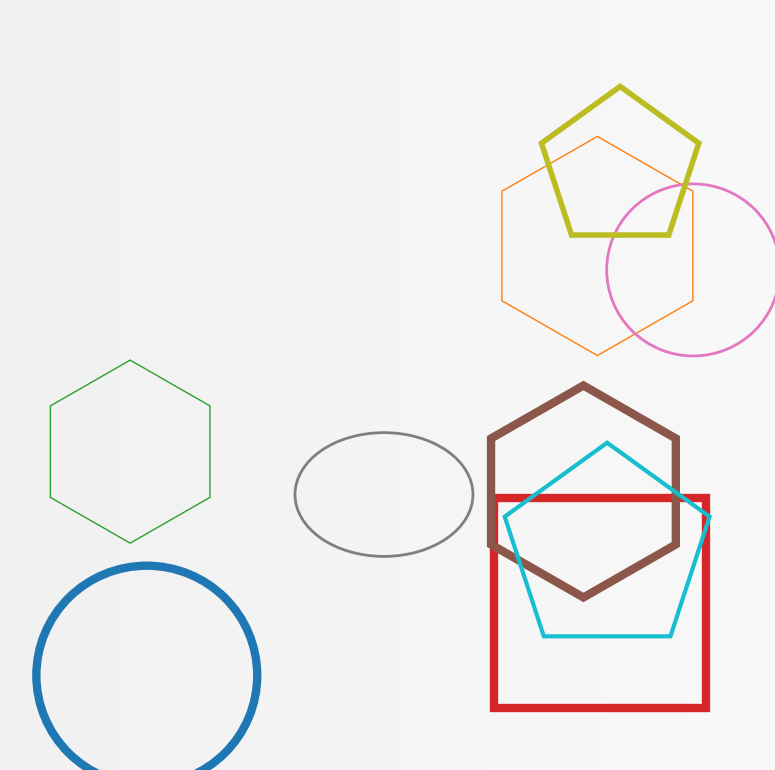[{"shape": "circle", "thickness": 3, "radius": 0.71, "center": [0.189, 0.123]}, {"shape": "hexagon", "thickness": 0.5, "radius": 0.71, "center": [0.771, 0.681]}, {"shape": "hexagon", "thickness": 0.5, "radius": 0.59, "center": [0.168, 0.413]}, {"shape": "square", "thickness": 3, "radius": 0.68, "center": [0.774, 0.217]}, {"shape": "hexagon", "thickness": 3, "radius": 0.69, "center": [0.753, 0.362]}, {"shape": "circle", "thickness": 1, "radius": 0.56, "center": [0.895, 0.649]}, {"shape": "oval", "thickness": 1, "radius": 0.57, "center": [0.495, 0.358]}, {"shape": "pentagon", "thickness": 2, "radius": 0.53, "center": [0.8, 0.781]}, {"shape": "pentagon", "thickness": 1.5, "radius": 0.69, "center": [0.783, 0.286]}]